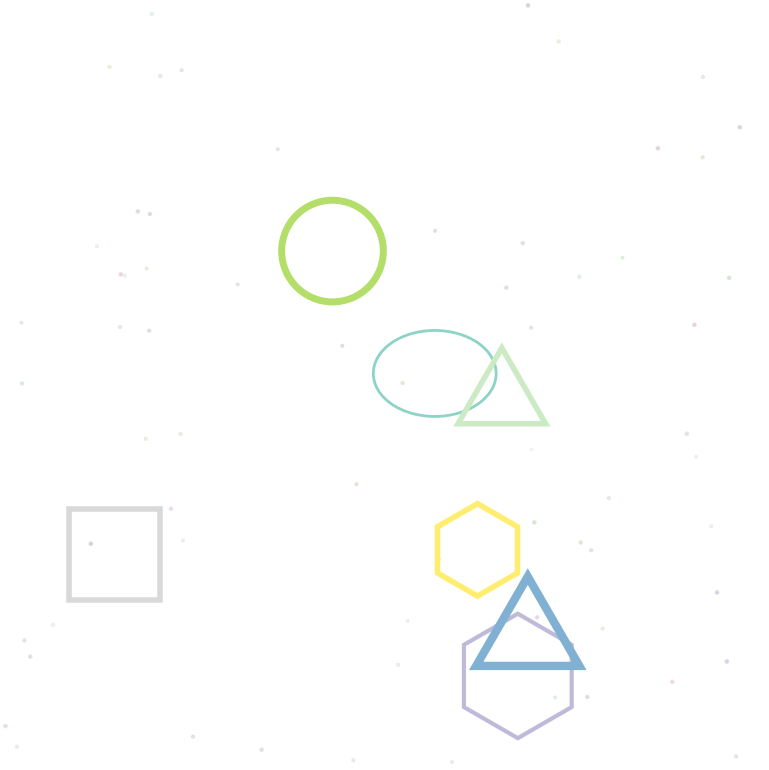[{"shape": "oval", "thickness": 1, "radius": 0.4, "center": [0.565, 0.515]}, {"shape": "hexagon", "thickness": 1.5, "radius": 0.4, "center": [0.672, 0.122]}, {"shape": "triangle", "thickness": 3, "radius": 0.39, "center": [0.685, 0.174]}, {"shape": "circle", "thickness": 2.5, "radius": 0.33, "center": [0.432, 0.674]}, {"shape": "square", "thickness": 2, "radius": 0.3, "center": [0.149, 0.28]}, {"shape": "triangle", "thickness": 2, "radius": 0.33, "center": [0.652, 0.483]}, {"shape": "hexagon", "thickness": 2, "radius": 0.3, "center": [0.62, 0.286]}]